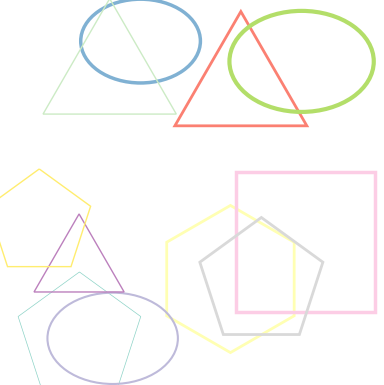[{"shape": "pentagon", "thickness": 0.5, "radius": 0.84, "center": [0.206, 0.126]}, {"shape": "hexagon", "thickness": 2, "radius": 0.96, "center": [0.599, 0.275]}, {"shape": "oval", "thickness": 1.5, "radius": 0.85, "center": [0.293, 0.121]}, {"shape": "triangle", "thickness": 2, "radius": 0.99, "center": [0.626, 0.772]}, {"shape": "oval", "thickness": 2.5, "radius": 0.78, "center": [0.365, 0.893]}, {"shape": "oval", "thickness": 3, "radius": 0.94, "center": [0.783, 0.841]}, {"shape": "square", "thickness": 2.5, "radius": 0.9, "center": [0.794, 0.372]}, {"shape": "pentagon", "thickness": 2, "radius": 0.84, "center": [0.679, 0.267]}, {"shape": "triangle", "thickness": 1, "radius": 0.68, "center": [0.205, 0.309]}, {"shape": "triangle", "thickness": 1, "radius": 1.0, "center": [0.285, 0.804]}, {"shape": "pentagon", "thickness": 1, "radius": 0.7, "center": [0.102, 0.421]}]